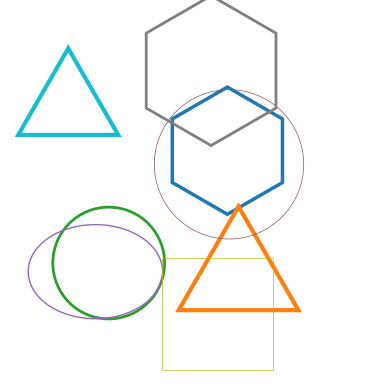[{"shape": "hexagon", "thickness": 2.5, "radius": 0.83, "center": [0.591, 0.609]}, {"shape": "triangle", "thickness": 3, "radius": 0.9, "center": [0.62, 0.284]}, {"shape": "circle", "thickness": 2, "radius": 0.73, "center": [0.282, 0.317]}, {"shape": "oval", "thickness": 1, "radius": 0.87, "center": [0.248, 0.294]}, {"shape": "circle", "thickness": 0.5, "radius": 0.97, "center": [0.595, 0.573]}, {"shape": "hexagon", "thickness": 2, "radius": 0.97, "center": [0.548, 0.817]}, {"shape": "square", "thickness": 0.5, "radius": 0.72, "center": [0.565, 0.185]}, {"shape": "triangle", "thickness": 3, "radius": 0.75, "center": [0.177, 0.725]}]